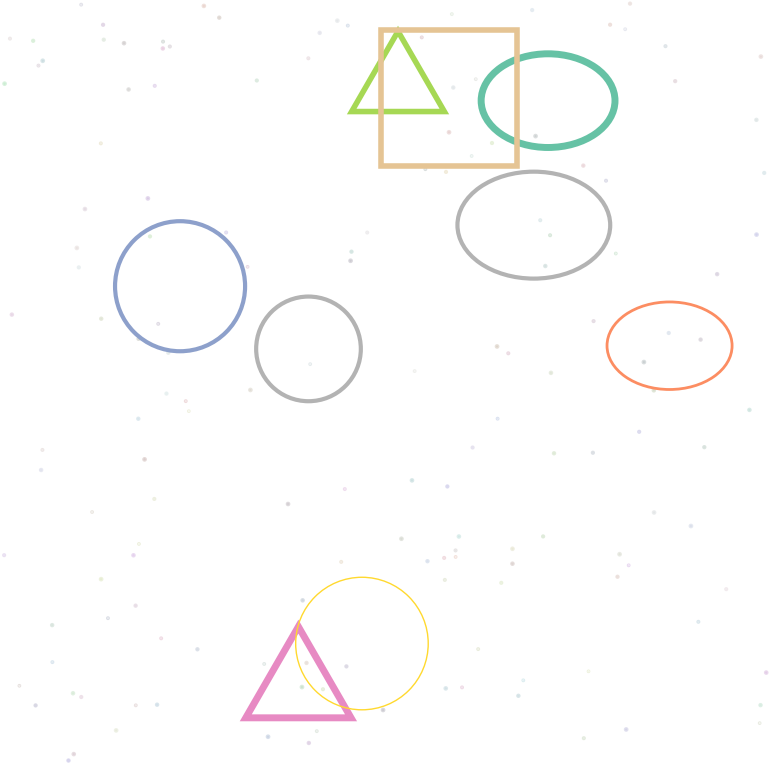[{"shape": "oval", "thickness": 2.5, "radius": 0.43, "center": [0.712, 0.869]}, {"shape": "oval", "thickness": 1, "radius": 0.41, "center": [0.87, 0.551]}, {"shape": "circle", "thickness": 1.5, "radius": 0.42, "center": [0.234, 0.628]}, {"shape": "triangle", "thickness": 2.5, "radius": 0.39, "center": [0.388, 0.107]}, {"shape": "triangle", "thickness": 2, "radius": 0.35, "center": [0.517, 0.89]}, {"shape": "circle", "thickness": 0.5, "radius": 0.43, "center": [0.47, 0.164]}, {"shape": "square", "thickness": 2, "radius": 0.44, "center": [0.583, 0.872]}, {"shape": "circle", "thickness": 1.5, "radius": 0.34, "center": [0.401, 0.547]}, {"shape": "oval", "thickness": 1.5, "radius": 0.5, "center": [0.693, 0.708]}]